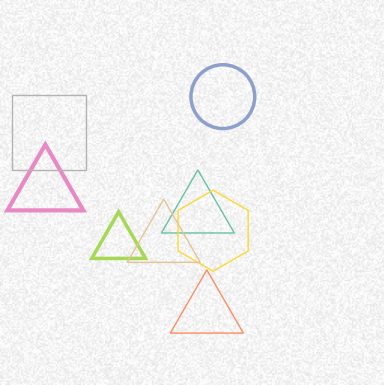[{"shape": "triangle", "thickness": 1, "radius": 0.55, "center": [0.514, 0.449]}, {"shape": "triangle", "thickness": 1, "radius": 0.55, "center": [0.537, 0.19]}, {"shape": "circle", "thickness": 2.5, "radius": 0.41, "center": [0.579, 0.749]}, {"shape": "triangle", "thickness": 3, "radius": 0.57, "center": [0.118, 0.511]}, {"shape": "triangle", "thickness": 2.5, "radius": 0.4, "center": [0.308, 0.369]}, {"shape": "hexagon", "thickness": 1, "radius": 0.53, "center": [0.554, 0.401]}, {"shape": "triangle", "thickness": 1, "radius": 0.55, "center": [0.425, 0.373]}, {"shape": "square", "thickness": 1, "radius": 0.48, "center": [0.126, 0.656]}]